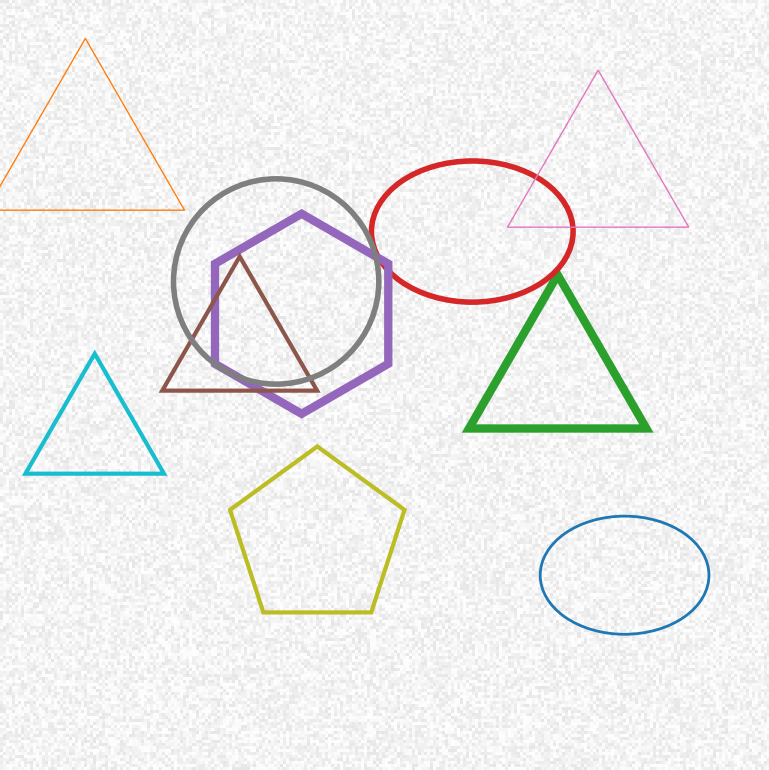[{"shape": "oval", "thickness": 1, "radius": 0.55, "center": [0.811, 0.253]}, {"shape": "triangle", "thickness": 0.5, "radius": 0.74, "center": [0.111, 0.801]}, {"shape": "triangle", "thickness": 3, "radius": 0.67, "center": [0.724, 0.51]}, {"shape": "oval", "thickness": 2, "radius": 0.65, "center": [0.613, 0.699]}, {"shape": "hexagon", "thickness": 3, "radius": 0.65, "center": [0.392, 0.592]}, {"shape": "triangle", "thickness": 1.5, "radius": 0.58, "center": [0.311, 0.551]}, {"shape": "triangle", "thickness": 0.5, "radius": 0.68, "center": [0.777, 0.773]}, {"shape": "circle", "thickness": 2, "radius": 0.67, "center": [0.359, 0.634]}, {"shape": "pentagon", "thickness": 1.5, "radius": 0.6, "center": [0.412, 0.301]}, {"shape": "triangle", "thickness": 1.5, "radius": 0.52, "center": [0.123, 0.437]}]